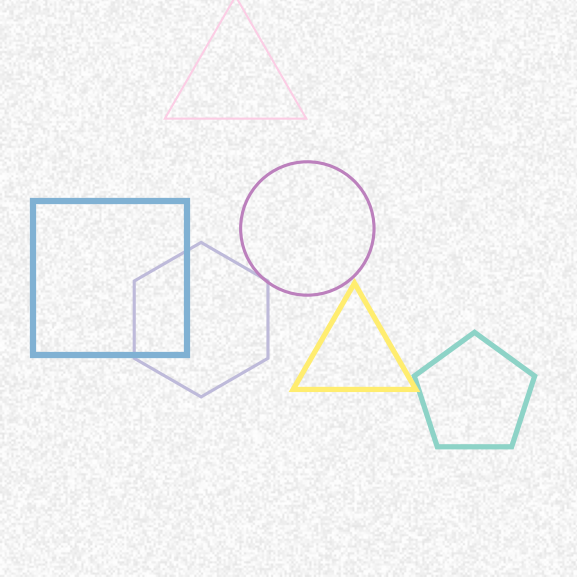[{"shape": "pentagon", "thickness": 2.5, "radius": 0.55, "center": [0.822, 0.314]}, {"shape": "hexagon", "thickness": 1.5, "radius": 0.67, "center": [0.348, 0.446]}, {"shape": "square", "thickness": 3, "radius": 0.67, "center": [0.191, 0.518]}, {"shape": "triangle", "thickness": 1, "radius": 0.71, "center": [0.408, 0.864]}, {"shape": "circle", "thickness": 1.5, "radius": 0.58, "center": [0.532, 0.604]}, {"shape": "triangle", "thickness": 2.5, "radius": 0.61, "center": [0.614, 0.386]}]